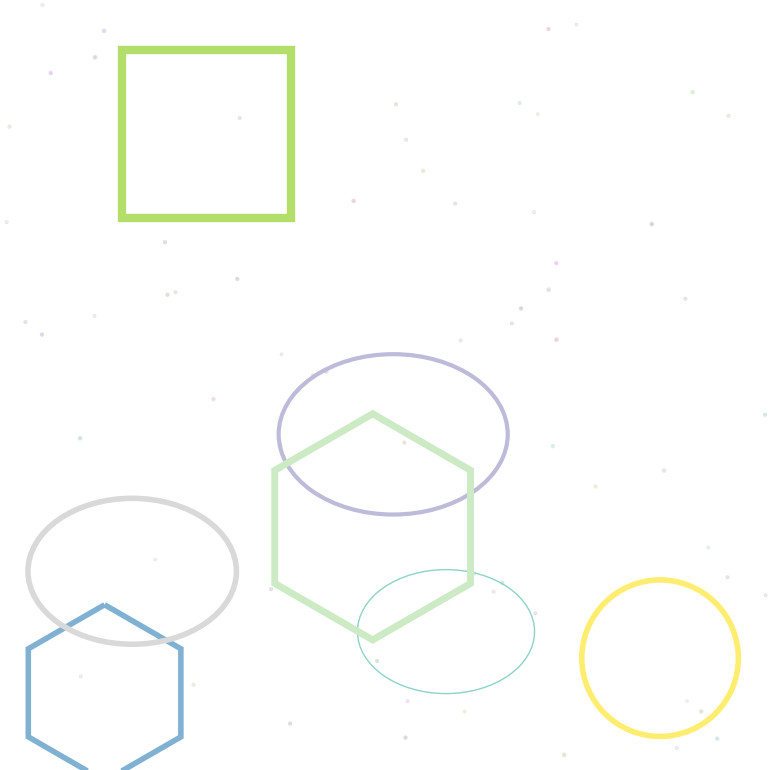[{"shape": "oval", "thickness": 0.5, "radius": 0.57, "center": [0.579, 0.18]}, {"shape": "oval", "thickness": 1.5, "radius": 0.74, "center": [0.511, 0.436]}, {"shape": "hexagon", "thickness": 2, "radius": 0.57, "center": [0.136, 0.1]}, {"shape": "square", "thickness": 3, "radius": 0.55, "center": [0.268, 0.826]}, {"shape": "oval", "thickness": 2, "radius": 0.68, "center": [0.172, 0.258]}, {"shape": "hexagon", "thickness": 2.5, "radius": 0.73, "center": [0.484, 0.316]}, {"shape": "circle", "thickness": 2, "radius": 0.51, "center": [0.857, 0.145]}]